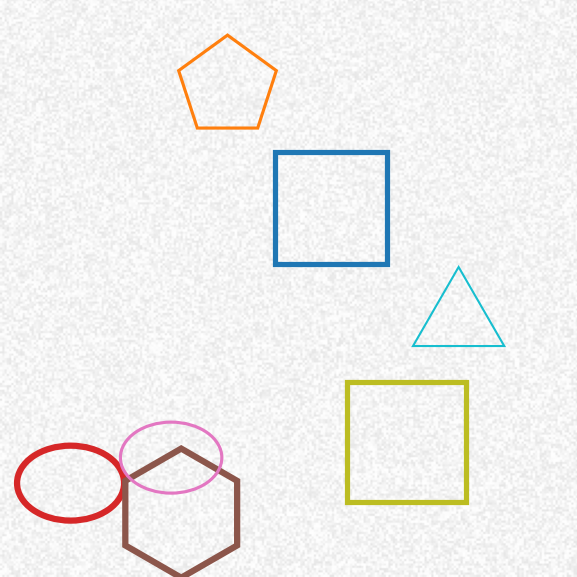[{"shape": "square", "thickness": 2.5, "radius": 0.48, "center": [0.573, 0.64]}, {"shape": "pentagon", "thickness": 1.5, "radius": 0.44, "center": [0.394, 0.849]}, {"shape": "oval", "thickness": 3, "radius": 0.46, "center": [0.122, 0.163]}, {"shape": "hexagon", "thickness": 3, "radius": 0.56, "center": [0.314, 0.111]}, {"shape": "oval", "thickness": 1.5, "radius": 0.44, "center": [0.296, 0.207]}, {"shape": "square", "thickness": 2.5, "radius": 0.52, "center": [0.704, 0.234]}, {"shape": "triangle", "thickness": 1, "radius": 0.46, "center": [0.794, 0.446]}]